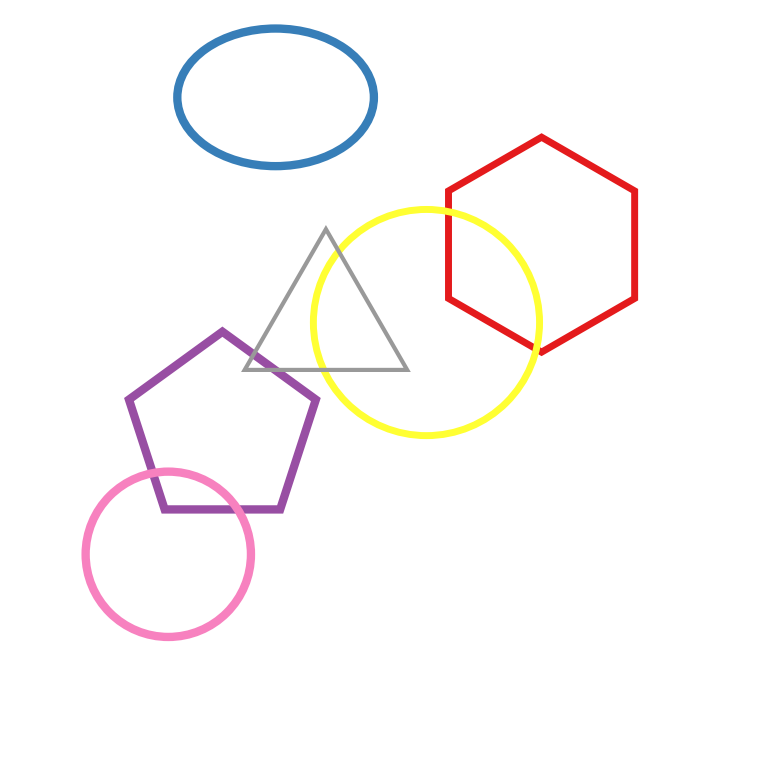[{"shape": "hexagon", "thickness": 2.5, "radius": 0.7, "center": [0.703, 0.682]}, {"shape": "oval", "thickness": 3, "radius": 0.64, "center": [0.358, 0.874]}, {"shape": "pentagon", "thickness": 3, "radius": 0.64, "center": [0.289, 0.442]}, {"shape": "circle", "thickness": 2.5, "radius": 0.73, "center": [0.554, 0.581]}, {"shape": "circle", "thickness": 3, "radius": 0.54, "center": [0.219, 0.28]}, {"shape": "triangle", "thickness": 1.5, "radius": 0.61, "center": [0.423, 0.581]}]